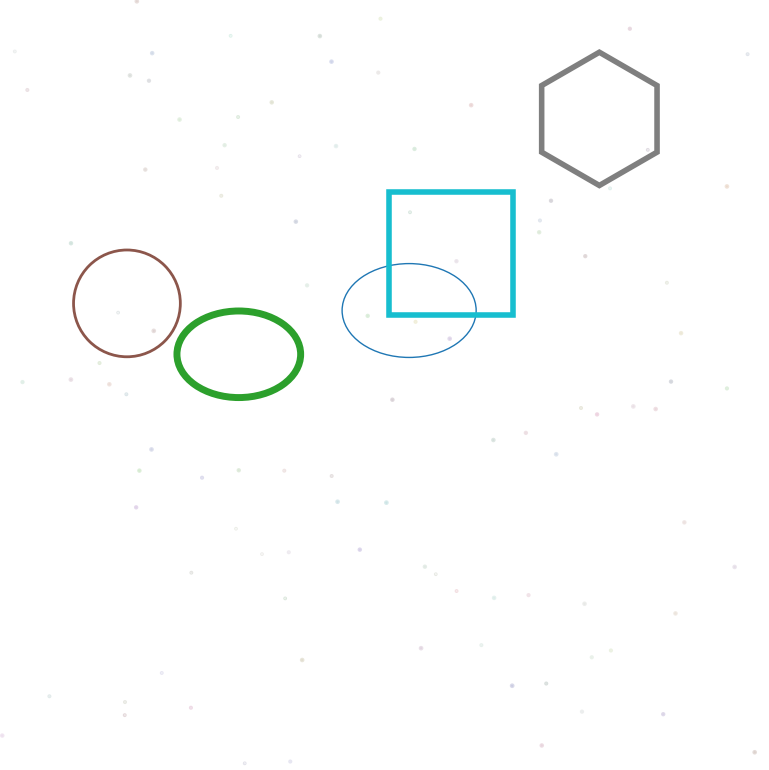[{"shape": "oval", "thickness": 0.5, "radius": 0.44, "center": [0.531, 0.597]}, {"shape": "oval", "thickness": 2.5, "radius": 0.4, "center": [0.31, 0.54]}, {"shape": "circle", "thickness": 1, "radius": 0.35, "center": [0.165, 0.606]}, {"shape": "hexagon", "thickness": 2, "radius": 0.43, "center": [0.778, 0.846]}, {"shape": "square", "thickness": 2, "radius": 0.4, "center": [0.586, 0.671]}]